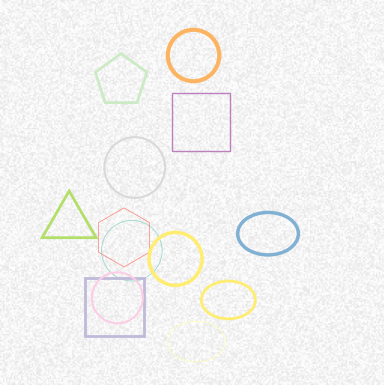[{"shape": "circle", "thickness": 0.5, "radius": 0.39, "center": [0.342, 0.349]}, {"shape": "oval", "thickness": 0.5, "radius": 0.38, "center": [0.509, 0.113]}, {"shape": "square", "thickness": 2, "radius": 0.38, "center": [0.297, 0.202]}, {"shape": "hexagon", "thickness": 0.5, "radius": 0.38, "center": [0.322, 0.383]}, {"shape": "oval", "thickness": 2.5, "radius": 0.39, "center": [0.696, 0.393]}, {"shape": "circle", "thickness": 3, "radius": 0.33, "center": [0.503, 0.856]}, {"shape": "triangle", "thickness": 2, "radius": 0.4, "center": [0.18, 0.423]}, {"shape": "circle", "thickness": 1.5, "radius": 0.33, "center": [0.305, 0.226]}, {"shape": "circle", "thickness": 1.5, "radius": 0.39, "center": [0.35, 0.565]}, {"shape": "square", "thickness": 1, "radius": 0.38, "center": [0.523, 0.682]}, {"shape": "pentagon", "thickness": 2, "radius": 0.35, "center": [0.315, 0.791]}, {"shape": "oval", "thickness": 2, "radius": 0.35, "center": [0.593, 0.221]}, {"shape": "circle", "thickness": 2.5, "radius": 0.34, "center": [0.456, 0.328]}]